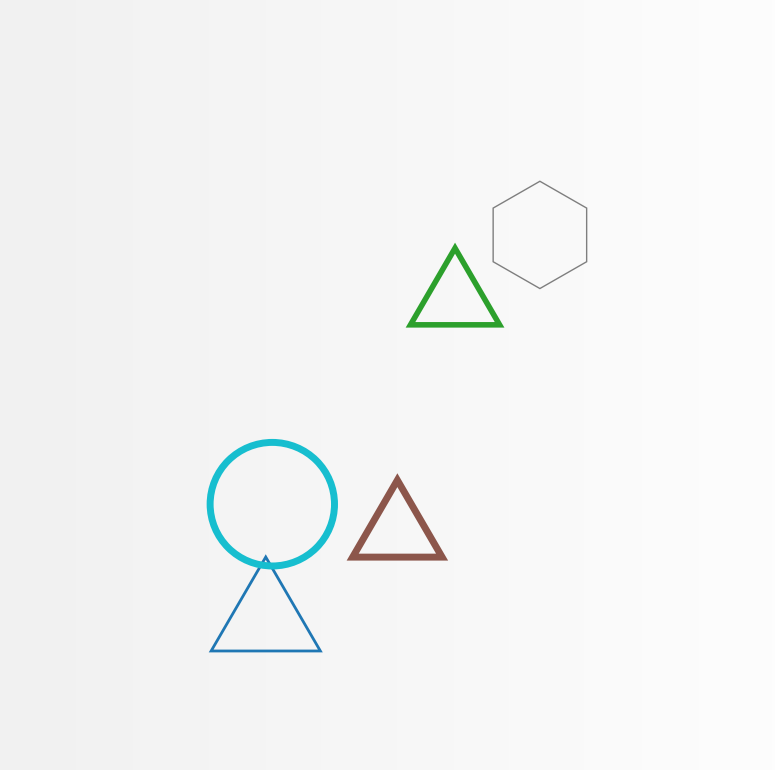[{"shape": "triangle", "thickness": 1, "radius": 0.41, "center": [0.343, 0.195]}, {"shape": "triangle", "thickness": 2, "radius": 0.33, "center": [0.587, 0.611]}, {"shape": "triangle", "thickness": 2.5, "radius": 0.33, "center": [0.513, 0.31]}, {"shape": "hexagon", "thickness": 0.5, "radius": 0.35, "center": [0.697, 0.695]}, {"shape": "circle", "thickness": 2.5, "radius": 0.4, "center": [0.351, 0.345]}]